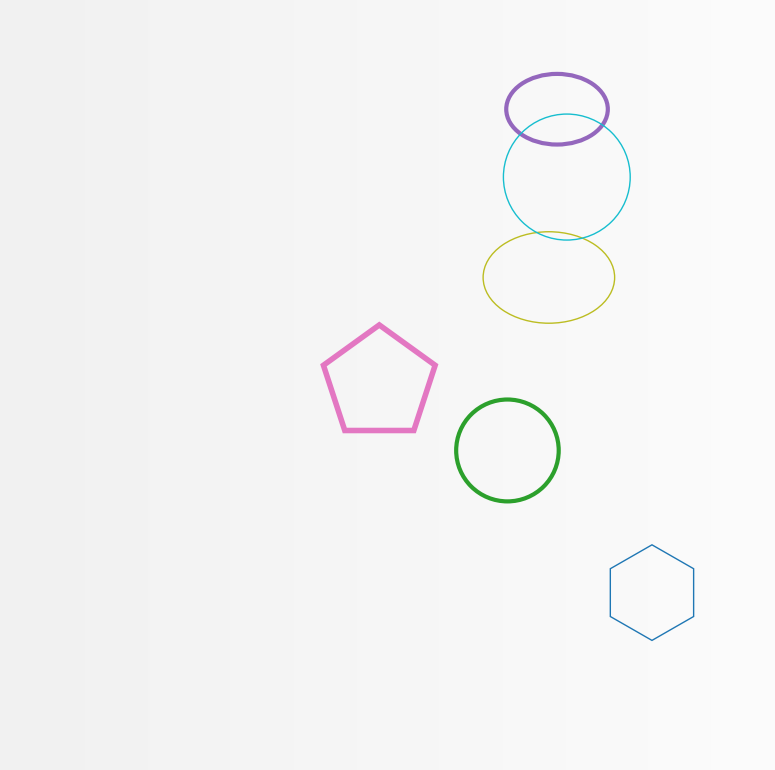[{"shape": "hexagon", "thickness": 0.5, "radius": 0.31, "center": [0.841, 0.23]}, {"shape": "circle", "thickness": 1.5, "radius": 0.33, "center": [0.655, 0.415]}, {"shape": "oval", "thickness": 1.5, "radius": 0.33, "center": [0.719, 0.858]}, {"shape": "pentagon", "thickness": 2, "radius": 0.38, "center": [0.489, 0.502]}, {"shape": "oval", "thickness": 0.5, "radius": 0.42, "center": [0.708, 0.64]}, {"shape": "circle", "thickness": 0.5, "radius": 0.41, "center": [0.731, 0.77]}]